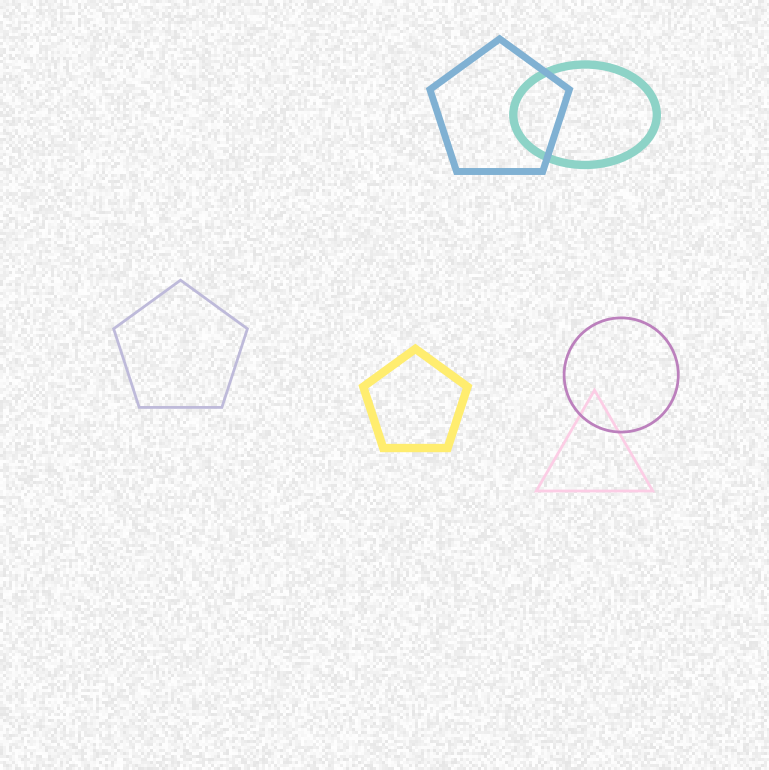[{"shape": "oval", "thickness": 3, "radius": 0.47, "center": [0.76, 0.851]}, {"shape": "pentagon", "thickness": 1, "radius": 0.46, "center": [0.234, 0.545]}, {"shape": "pentagon", "thickness": 2.5, "radius": 0.48, "center": [0.649, 0.854]}, {"shape": "triangle", "thickness": 1, "radius": 0.44, "center": [0.772, 0.406]}, {"shape": "circle", "thickness": 1, "radius": 0.37, "center": [0.807, 0.513]}, {"shape": "pentagon", "thickness": 3, "radius": 0.36, "center": [0.539, 0.476]}]